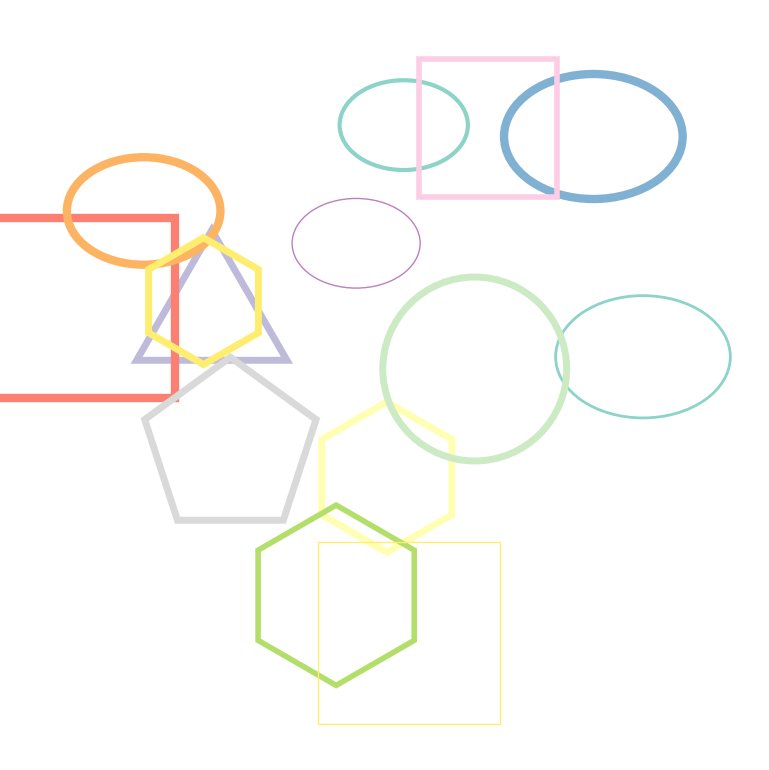[{"shape": "oval", "thickness": 1.5, "radius": 0.42, "center": [0.524, 0.838]}, {"shape": "oval", "thickness": 1, "radius": 0.57, "center": [0.835, 0.537]}, {"shape": "hexagon", "thickness": 2.5, "radius": 0.49, "center": [0.502, 0.38]}, {"shape": "triangle", "thickness": 2.5, "radius": 0.56, "center": [0.275, 0.588]}, {"shape": "square", "thickness": 3, "radius": 0.58, "center": [0.111, 0.6]}, {"shape": "oval", "thickness": 3, "radius": 0.58, "center": [0.771, 0.823]}, {"shape": "oval", "thickness": 3, "radius": 0.5, "center": [0.187, 0.726]}, {"shape": "hexagon", "thickness": 2, "radius": 0.59, "center": [0.437, 0.227]}, {"shape": "square", "thickness": 2, "radius": 0.45, "center": [0.634, 0.834]}, {"shape": "pentagon", "thickness": 2.5, "radius": 0.58, "center": [0.299, 0.419]}, {"shape": "oval", "thickness": 0.5, "radius": 0.42, "center": [0.462, 0.684]}, {"shape": "circle", "thickness": 2.5, "radius": 0.6, "center": [0.617, 0.521]}, {"shape": "square", "thickness": 0.5, "radius": 0.59, "center": [0.531, 0.178]}, {"shape": "hexagon", "thickness": 2.5, "radius": 0.41, "center": [0.264, 0.609]}]